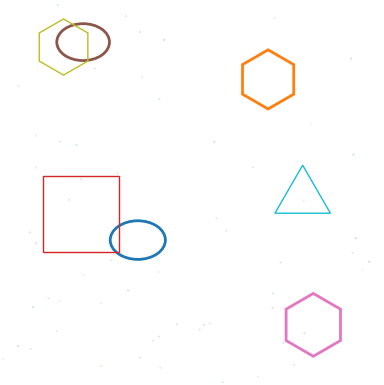[{"shape": "oval", "thickness": 2, "radius": 0.36, "center": [0.358, 0.376]}, {"shape": "hexagon", "thickness": 2, "radius": 0.38, "center": [0.696, 0.794]}, {"shape": "square", "thickness": 1, "radius": 0.49, "center": [0.211, 0.444]}, {"shape": "oval", "thickness": 2, "radius": 0.34, "center": [0.216, 0.891]}, {"shape": "hexagon", "thickness": 2, "radius": 0.41, "center": [0.814, 0.156]}, {"shape": "hexagon", "thickness": 1, "radius": 0.36, "center": [0.165, 0.878]}, {"shape": "triangle", "thickness": 1, "radius": 0.42, "center": [0.786, 0.488]}]